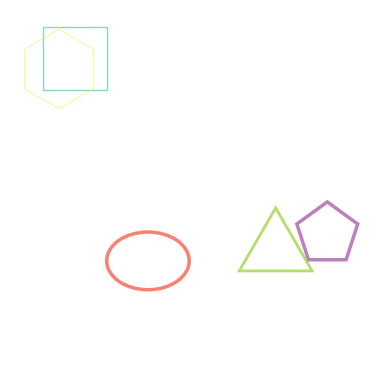[{"shape": "square", "thickness": 1, "radius": 0.41, "center": [0.194, 0.849]}, {"shape": "oval", "thickness": 2.5, "radius": 0.54, "center": [0.384, 0.322]}, {"shape": "triangle", "thickness": 2, "radius": 0.55, "center": [0.716, 0.351]}, {"shape": "pentagon", "thickness": 2.5, "radius": 0.42, "center": [0.85, 0.392]}, {"shape": "hexagon", "thickness": 0.5, "radius": 0.52, "center": [0.153, 0.821]}]